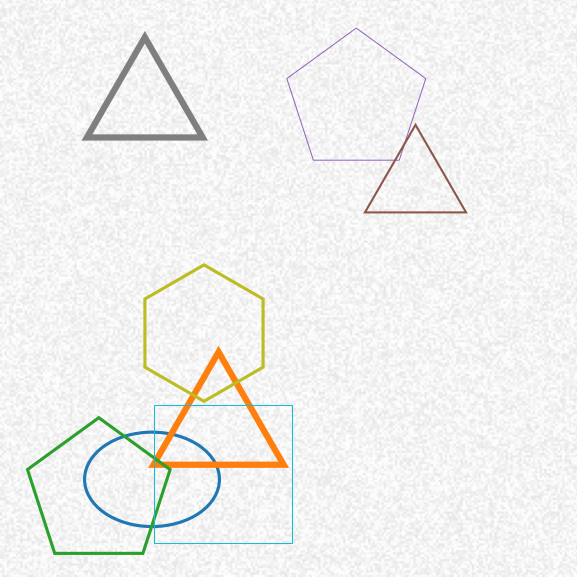[{"shape": "oval", "thickness": 1.5, "radius": 0.58, "center": [0.263, 0.169]}, {"shape": "triangle", "thickness": 3, "radius": 0.65, "center": [0.378, 0.259]}, {"shape": "pentagon", "thickness": 1.5, "radius": 0.65, "center": [0.171, 0.146]}, {"shape": "pentagon", "thickness": 0.5, "radius": 0.63, "center": [0.617, 0.824]}, {"shape": "triangle", "thickness": 1, "radius": 0.51, "center": [0.72, 0.682]}, {"shape": "triangle", "thickness": 3, "radius": 0.58, "center": [0.251, 0.819]}, {"shape": "hexagon", "thickness": 1.5, "radius": 0.59, "center": [0.353, 0.422]}, {"shape": "square", "thickness": 0.5, "radius": 0.6, "center": [0.386, 0.178]}]